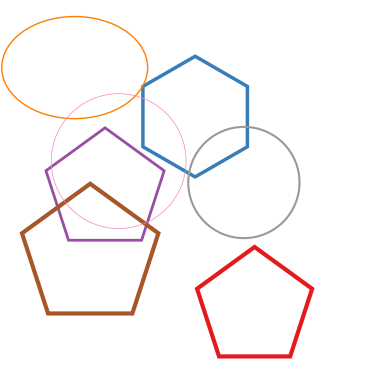[{"shape": "pentagon", "thickness": 3, "radius": 0.79, "center": [0.661, 0.201]}, {"shape": "hexagon", "thickness": 2.5, "radius": 0.78, "center": [0.507, 0.697]}, {"shape": "pentagon", "thickness": 2, "radius": 0.81, "center": [0.273, 0.507]}, {"shape": "oval", "thickness": 1, "radius": 0.95, "center": [0.194, 0.824]}, {"shape": "pentagon", "thickness": 3, "radius": 0.93, "center": [0.234, 0.336]}, {"shape": "circle", "thickness": 0.5, "radius": 0.88, "center": [0.308, 0.581]}, {"shape": "circle", "thickness": 1.5, "radius": 0.72, "center": [0.633, 0.526]}]